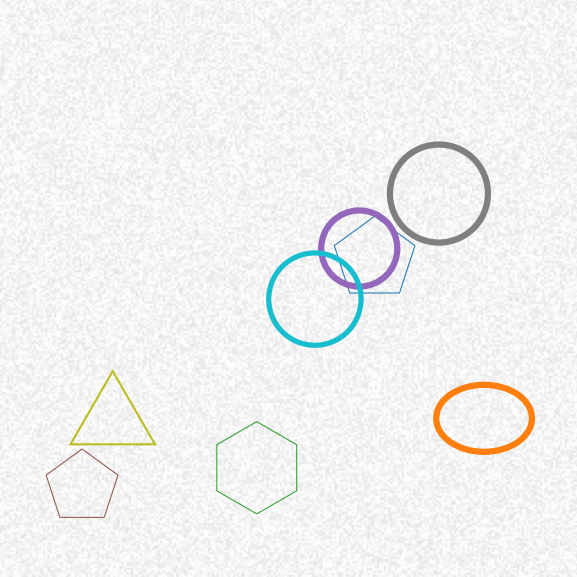[{"shape": "pentagon", "thickness": 0.5, "radius": 0.37, "center": [0.649, 0.551]}, {"shape": "oval", "thickness": 3, "radius": 0.41, "center": [0.838, 0.275]}, {"shape": "hexagon", "thickness": 0.5, "radius": 0.4, "center": [0.445, 0.189]}, {"shape": "circle", "thickness": 3, "radius": 0.33, "center": [0.622, 0.569]}, {"shape": "pentagon", "thickness": 0.5, "radius": 0.33, "center": [0.142, 0.156]}, {"shape": "circle", "thickness": 3, "radius": 0.42, "center": [0.76, 0.664]}, {"shape": "triangle", "thickness": 1, "radius": 0.42, "center": [0.195, 0.272]}, {"shape": "circle", "thickness": 2.5, "radius": 0.4, "center": [0.545, 0.481]}]